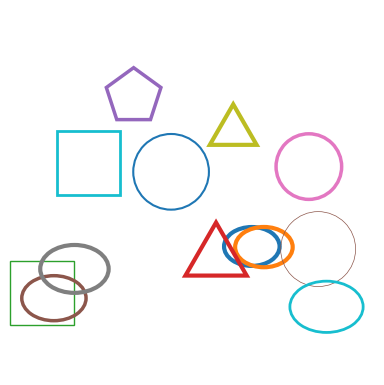[{"shape": "oval", "thickness": 3, "radius": 0.36, "center": [0.654, 0.36]}, {"shape": "circle", "thickness": 1.5, "radius": 0.49, "center": [0.444, 0.554]}, {"shape": "oval", "thickness": 3, "radius": 0.37, "center": [0.685, 0.358]}, {"shape": "square", "thickness": 1, "radius": 0.42, "center": [0.108, 0.238]}, {"shape": "triangle", "thickness": 3, "radius": 0.46, "center": [0.561, 0.33]}, {"shape": "pentagon", "thickness": 2.5, "radius": 0.37, "center": [0.347, 0.75]}, {"shape": "circle", "thickness": 0.5, "radius": 0.49, "center": [0.826, 0.353]}, {"shape": "oval", "thickness": 2.5, "radius": 0.42, "center": [0.14, 0.225]}, {"shape": "circle", "thickness": 2.5, "radius": 0.43, "center": [0.802, 0.567]}, {"shape": "oval", "thickness": 3, "radius": 0.44, "center": [0.193, 0.302]}, {"shape": "triangle", "thickness": 3, "radius": 0.35, "center": [0.606, 0.659]}, {"shape": "oval", "thickness": 2, "radius": 0.48, "center": [0.848, 0.203]}, {"shape": "square", "thickness": 2, "radius": 0.41, "center": [0.23, 0.577]}]